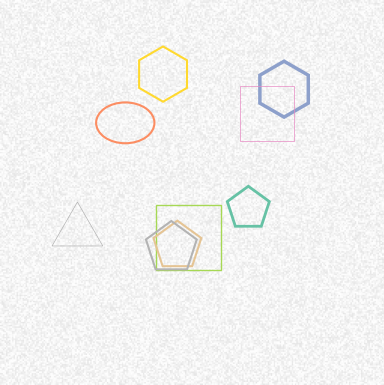[{"shape": "pentagon", "thickness": 2, "radius": 0.29, "center": [0.645, 0.459]}, {"shape": "oval", "thickness": 1.5, "radius": 0.38, "center": [0.325, 0.681]}, {"shape": "hexagon", "thickness": 2.5, "radius": 0.36, "center": [0.738, 0.768]}, {"shape": "square", "thickness": 0.5, "radius": 0.35, "center": [0.693, 0.705]}, {"shape": "square", "thickness": 1, "radius": 0.42, "center": [0.49, 0.383]}, {"shape": "hexagon", "thickness": 1.5, "radius": 0.36, "center": [0.423, 0.808]}, {"shape": "pentagon", "thickness": 1.5, "radius": 0.33, "center": [0.461, 0.361]}, {"shape": "pentagon", "thickness": 1.5, "radius": 0.35, "center": [0.445, 0.357]}, {"shape": "triangle", "thickness": 0.5, "radius": 0.38, "center": [0.201, 0.399]}]